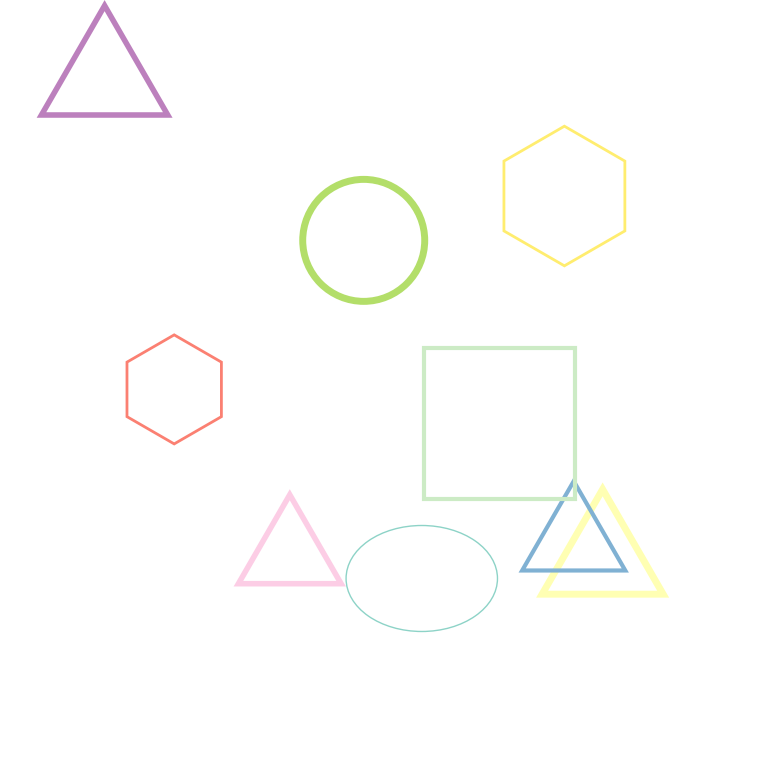[{"shape": "oval", "thickness": 0.5, "radius": 0.49, "center": [0.548, 0.249]}, {"shape": "triangle", "thickness": 2.5, "radius": 0.45, "center": [0.783, 0.274]}, {"shape": "hexagon", "thickness": 1, "radius": 0.35, "center": [0.226, 0.494]}, {"shape": "triangle", "thickness": 1.5, "radius": 0.39, "center": [0.745, 0.298]}, {"shape": "circle", "thickness": 2.5, "radius": 0.4, "center": [0.472, 0.688]}, {"shape": "triangle", "thickness": 2, "radius": 0.39, "center": [0.376, 0.28]}, {"shape": "triangle", "thickness": 2, "radius": 0.47, "center": [0.136, 0.898]}, {"shape": "square", "thickness": 1.5, "radius": 0.49, "center": [0.649, 0.45]}, {"shape": "hexagon", "thickness": 1, "radius": 0.45, "center": [0.733, 0.745]}]